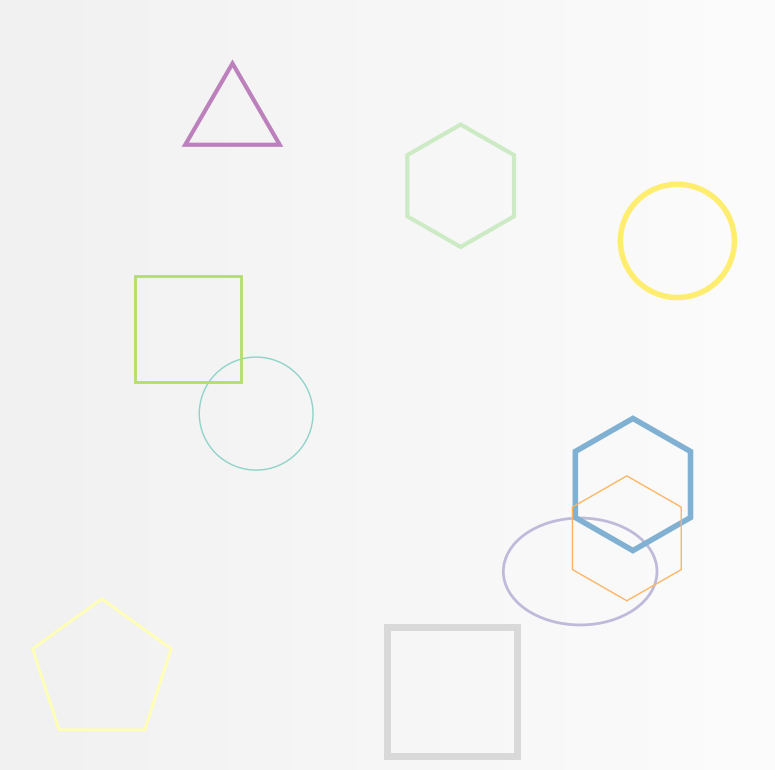[{"shape": "circle", "thickness": 0.5, "radius": 0.37, "center": [0.331, 0.463]}, {"shape": "pentagon", "thickness": 1, "radius": 0.47, "center": [0.131, 0.128]}, {"shape": "oval", "thickness": 1, "radius": 0.5, "center": [0.749, 0.258]}, {"shape": "hexagon", "thickness": 2, "radius": 0.43, "center": [0.817, 0.371]}, {"shape": "hexagon", "thickness": 0.5, "radius": 0.41, "center": [0.809, 0.301]}, {"shape": "square", "thickness": 1, "radius": 0.34, "center": [0.242, 0.573]}, {"shape": "square", "thickness": 2.5, "radius": 0.42, "center": [0.583, 0.102]}, {"shape": "triangle", "thickness": 1.5, "radius": 0.35, "center": [0.3, 0.847]}, {"shape": "hexagon", "thickness": 1.5, "radius": 0.4, "center": [0.594, 0.759]}, {"shape": "circle", "thickness": 2, "radius": 0.37, "center": [0.874, 0.687]}]